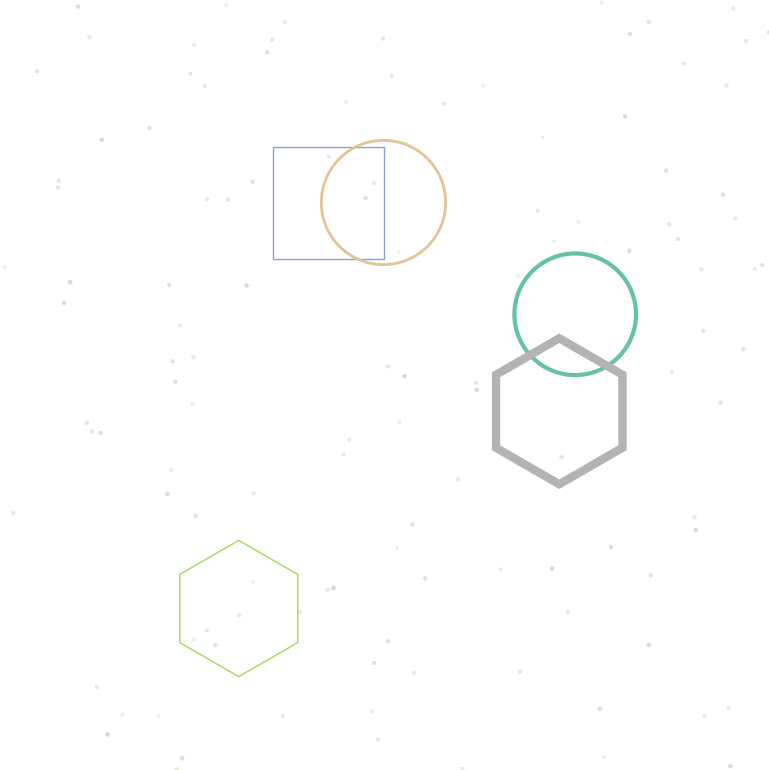[{"shape": "circle", "thickness": 1.5, "radius": 0.39, "center": [0.747, 0.592]}, {"shape": "square", "thickness": 0.5, "radius": 0.36, "center": [0.427, 0.736]}, {"shape": "hexagon", "thickness": 0.5, "radius": 0.44, "center": [0.31, 0.21]}, {"shape": "circle", "thickness": 1, "radius": 0.4, "center": [0.498, 0.737]}, {"shape": "hexagon", "thickness": 3, "radius": 0.47, "center": [0.726, 0.466]}]